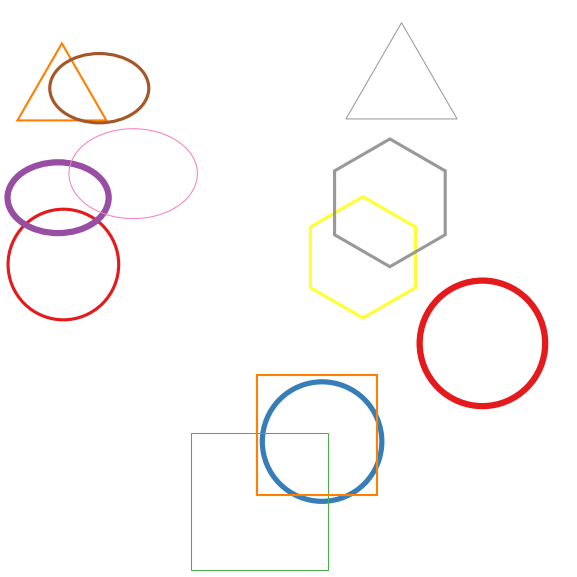[{"shape": "circle", "thickness": 1.5, "radius": 0.48, "center": [0.11, 0.541]}, {"shape": "circle", "thickness": 3, "radius": 0.54, "center": [0.835, 0.405]}, {"shape": "circle", "thickness": 2.5, "radius": 0.52, "center": [0.558, 0.235]}, {"shape": "square", "thickness": 0.5, "radius": 0.59, "center": [0.449, 0.13]}, {"shape": "oval", "thickness": 3, "radius": 0.44, "center": [0.101, 0.657]}, {"shape": "triangle", "thickness": 1, "radius": 0.44, "center": [0.107, 0.835]}, {"shape": "square", "thickness": 1, "radius": 0.52, "center": [0.549, 0.245]}, {"shape": "hexagon", "thickness": 1.5, "radius": 0.53, "center": [0.628, 0.554]}, {"shape": "oval", "thickness": 1.5, "radius": 0.43, "center": [0.172, 0.846]}, {"shape": "oval", "thickness": 0.5, "radius": 0.56, "center": [0.231, 0.698]}, {"shape": "hexagon", "thickness": 1.5, "radius": 0.55, "center": [0.675, 0.648]}, {"shape": "triangle", "thickness": 0.5, "radius": 0.56, "center": [0.695, 0.849]}]